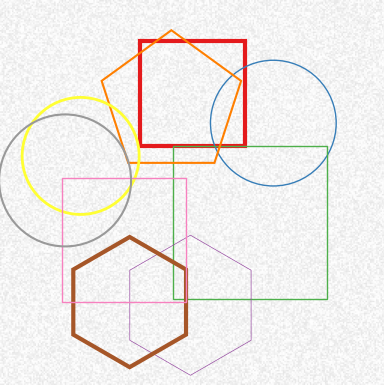[{"shape": "square", "thickness": 3, "radius": 0.68, "center": [0.499, 0.756]}, {"shape": "circle", "thickness": 1, "radius": 0.82, "center": [0.71, 0.68]}, {"shape": "square", "thickness": 1, "radius": 1.0, "center": [0.65, 0.422]}, {"shape": "hexagon", "thickness": 0.5, "radius": 0.91, "center": [0.495, 0.207]}, {"shape": "pentagon", "thickness": 1.5, "radius": 0.95, "center": [0.445, 0.731]}, {"shape": "circle", "thickness": 2, "radius": 0.76, "center": [0.209, 0.595]}, {"shape": "hexagon", "thickness": 3, "radius": 0.85, "center": [0.337, 0.215]}, {"shape": "square", "thickness": 1, "radius": 0.8, "center": [0.322, 0.377]}, {"shape": "circle", "thickness": 1.5, "radius": 0.86, "center": [0.169, 0.531]}]